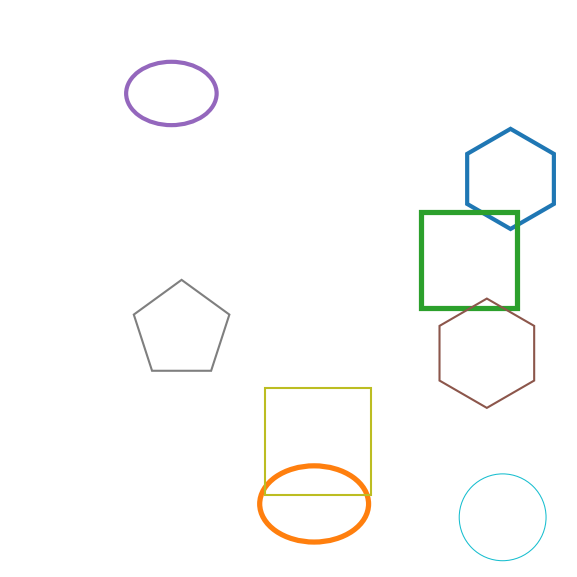[{"shape": "hexagon", "thickness": 2, "radius": 0.43, "center": [0.884, 0.689]}, {"shape": "oval", "thickness": 2.5, "radius": 0.47, "center": [0.544, 0.127]}, {"shape": "square", "thickness": 2.5, "radius": 0.42, "center": [0.812, 0.549]}, {"shape": "oval", "thickness": 2, "radius": 0.39, "center": [0.297, 0.837]}, {"shape": "hexagon", "thickness": 1, "radius": 0.47, "center": [0.843, 0.387]}, {"shape": "pentagon", "thickness": 1, "radius": 0.44, "center": [0.314, 0.428]}, {"shape": "square", "thickness": 1, "radius": 0.46, "center": [0.55, 0.235]}, {"shape": "circle", "thickness": 0.5, "radius": 0.38, "center": [0.87, 0.103]}]